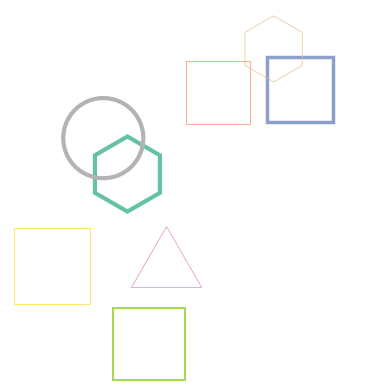[{"shape": "hexagon", "thickness": 3, "radius": 0.49, "center": [0.331, 0.548]}, {"shape": "square", "thickness": 0.5, "radius": 0.41, "center": [0.565, 0.76]}, {"shape": "square", "thickness": 2.5, "radius": 0.43, "center": [0.78, 0.768]}, {"shape": "triangle", "thickness": 0.5, "radius": 0.53, "center": [0.433, 0.306]}, {"shape": "square", "thickness": 1.5, "radius": 0.47, "center": [0.386, 0.105]}, {"shape": "square", "thickness": 0.5, "radius": 0.49, "center": [0.136, 0.309]}, {"shape": "hexagon", "thickness": 0.5, "radius": 0.43, "center": [0.711, 0.873]}, {"shape": "circle", "thickness": 3, "radius": 0.52, "center": [0.268, 0.641]}]